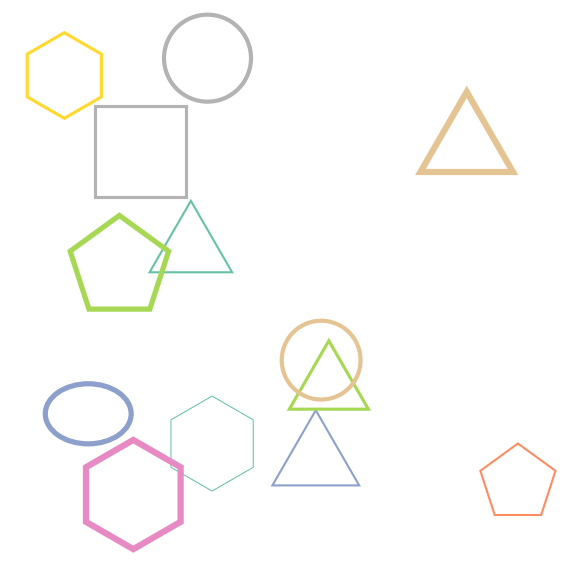[{"shape": "triangle", "thickness": 1, "radius": 0.41, "center": [0.33, 0.569]}, {"shape": "hexagon", "thickness": 0.5, "radius": 0.41, "center": [0.367, 0.231]}, {"shape": "pentagon", "thickness": 1, "radius": 0.34, "center": [0.897, 0.163]}, {"shape": "oval", "thickness": 2.5, "radius": 0.37, "center": [0.153, 0.283]}, {"shape": "triangle", "thickness": 1, "radius": 0.43, "center": [0.547, 0.202]}, {"shape": "hexagon", "thickness": 3, "radius": 0.47, "center": [0.231, 0.143]}, {"shape": "triangle", "thickness": 1.5, "radius": 0.39, "center": [0.569, 0.33]}, {"shape": "pentagon", "thickness": 2.5, "radius": 0.45, "center": [0.207, 0.536]}, {"shape": "hexagon", "thickness": 1.5, "radius": 0.37, "center": [0.111, 0.868]}, {"shape": "circle", "thickness": 2, "radius": 0.34, "center": [0.556, 0.376]}, {"shape": "triangle", "thickness": 3, "radius": 0.46, "center": [0.808, 0.748]}, {"shape": "square", "thickness": 1.5, "radius": 0.39, "center": [0.243, 0.736]}, {"shape": "circle", "thickness": 2, "radius": 0.38, "center": [0.359, 0.898]}]